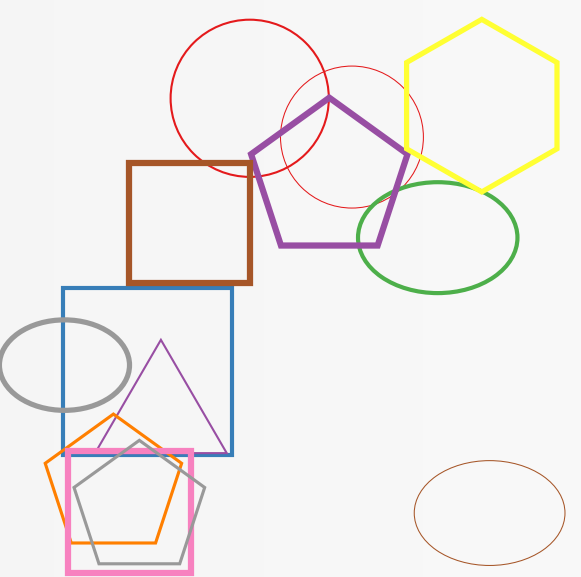[{"shape": "circle", "thickness": 0.5, "radius": 0.61, "center": [0.606, 0.762]}, {"shape": "circle", "thickness": 1, "radius": 0.68, "center": [0.43, 0.829]}, {"shape": "square", "thickness": 2, "radius": 0.72, "center": [0.254, 0.356]}, {"shape": "oval", "thickness": 2, "radius": 0.69, "center": [0.753, 0.588]}, {"shape": "pentagon", "thickness": 3, "radius": 0.71, "center": [0.567, 0.688]}, {"shape": "triangle", "thickness": 1, "radius": 0.65, "center": [0.277, 0.28]}, {"shape": "pentagon", "thickness": 1.5, "radius": 0.62, "center": [0.195, 0.159]}, {"shape": "hexagon", "thickness": 2.5, "radius": 0.75, "center": [0.829, 0.816]}, {"shape": "oval", "thickness": 0.5, "radius": 0.65, "center": [0.842, 0.111]}, {"shape": "square", "thickness": 3, "radius": 0.52, "center": [0.326, 0.613]}, {"shape": "square", "thickness": 3, "radius": 0.53, "center": [0.222, 0.112]}, {"shape": "pentagon", "thickness": 1.5, "radius": 0.59, "center": [0.24, 0.118]}, {"shape": "oval", "thickness": 2.5, "radius": 0.56, "center": [0.111, 0.367]}]